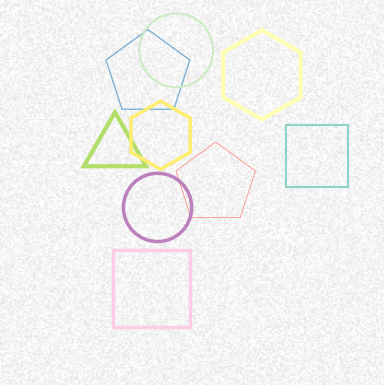[{"shape": "square", "thickness": 1.5, "radius": 0.4, "center": [0.823, 0.595]}, {"shape": "hexagon", "thickness": 3, "radius": 0.58, "center": [0.68, 0.806]}, {"shape": "pentagon", "thickness": 0.5, "radius": 0.54, "center": [0.56, 0.522]}, {"shape": "pentagon", "thickness": 1, "radius": 0.57, "center": [0.384, 0.809]}, {"shape": "triangle", "thickness": 3, "radius": 0.47, "center": [0.299, 0.615]}, {"shape": "square", "thickness": 2.5, "radius": 0.5, "center": [0.394, 0.251]}, {"shape": "circle", "thickness": 2.5, "radius": 0.44, "center": [0.409, 0.461]}, {"shape": "circle", "thickness": 1.5, "radius": 0.48, "center": [0.458, 0.869]}, {"shape": "hexagon", "thickness": 2.5, "radius": 0.44, "center": [0.417, 0.649]}]